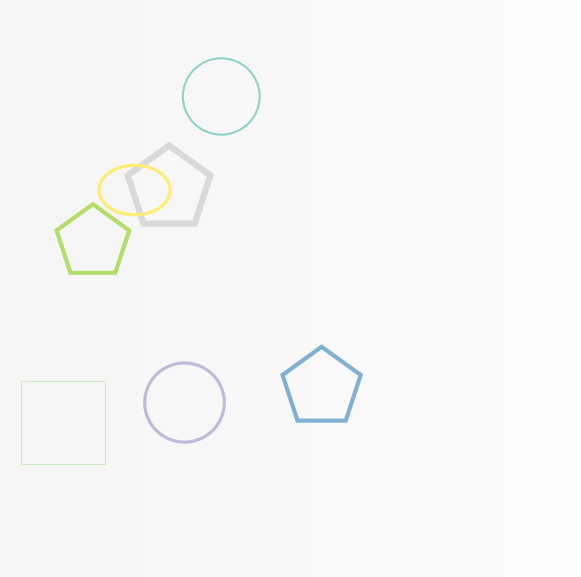[{"shape": "circle", "thickness": 1, "radius": 0.33, "center": [0.381, 0.832]}, {"shape": "circle", "thickness": 1.5, "radius": 0.34, "center": [0.317, 0.302]}, {"shape": "pentagon", "thickness": 2, "radius": 0.35, "center": [0.553, 0.328]}, {"shape": "pentagon", "thickness": 2, "radius": 0.33, "center": [0.16, 0.58]}, {"shape": "pentagon", "thickness": 3, "radius": 0.37, "center": [0.291, 0.672]}, {"shape": "square", "thickness": 0.5, "radius": 0.36, "center": [0.109, 0.268]}, {"shape": "oval", "thickness": 1.5, "radius": 0.31, "center": [0.231, 0.67]}]